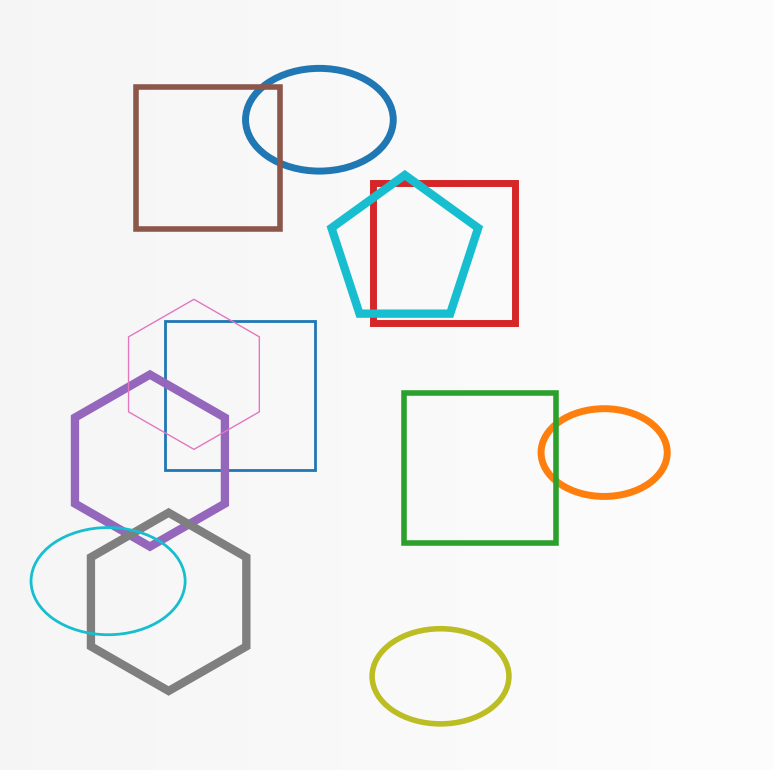[{"shape": "square", "thickness": 1, "radius": 0.48, "center": [0.31, 0.486]}, {"shape": "oval", "thickness": 2.5, "radius": 0.48, "center": [0.412, 0.844]}, {"shape": "oval", "thickness": 2.5, "radius": 0.41, "center": [0.78, 0.412]}, {"shape": "square", "thickness": 2, "radius": 0.49, "center": [0.62, 0.392]}, {"shape": "square", "thickness": 2.5, "radius": 0.46, "center": [0.573, 0.672]}, {"shape": "hexagon", "thickness": 3, "radius": 0.56, "center": [0.193, 0.402]}, {"shape": "square", "thickness": 2, "radius": 0.46, "center": [0.269, 0.795]}, {"shape": "hexagon", "thickness": 0.5, "radius": 0.49, "center": [0.25, 0.514]}, {"shape": "hexagon", "thickness": 3, "radius": 0.58, "center": [0.218, 0.218]}, {"shape": "oval", "thickness": 2, "radius": 0.44, "center": [0.568, 0.122]}, {"shape": "oval", "thickness": 1, "radius": 0.5, "center": [0.139, 0.245]}, {"shape": "pentagon", "thickness": 3, "radius": 0.5, "center": [0.522, 0.673]}]